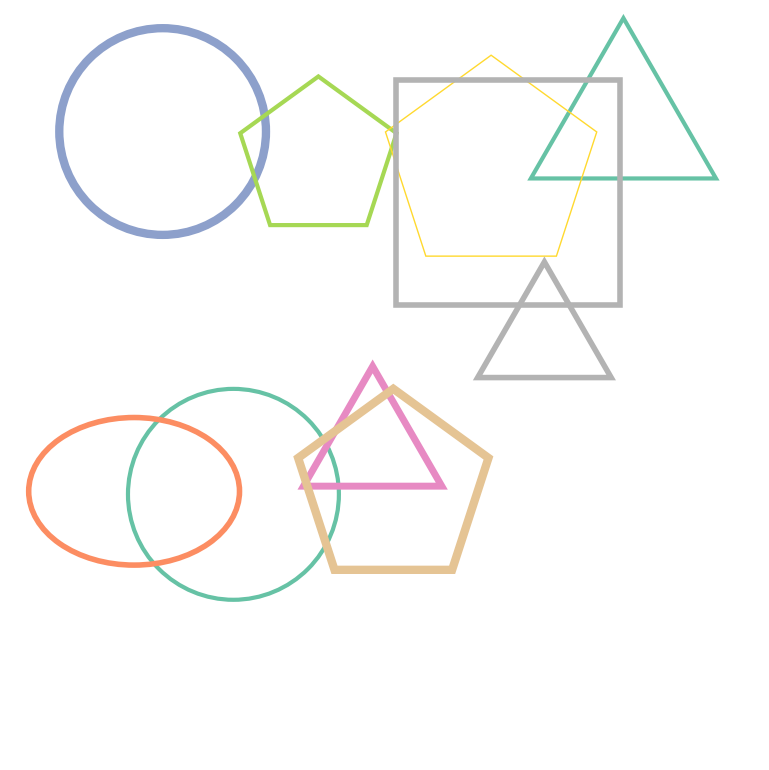[{"shape": "circle", "thickness": 1.5, "radius": 0.68, "center": [0.303, 0.358]}, {"shape": "triangle", "thickness": 1.5, "radius": 0.69, "center": [0.81, 0.838]}, {"shape": "oval", "thickness": 2, "radius": 0.68, "center": [0.174, 0.362]}, {"shape": "circle", "thickness": 3, "radius": 0.67, "center": [0.211, 0.829]}, {"shape": "triangle", "thickness": 2.5, "radius": 0.52, "center": [0.484, 0.42]}, {"shape": "pentagon", "thickness": 1.5, "radius": 0.53, "center": [0.413, 0.794]}, {"shape": "pentagon", "thickness": 0.5, "radius": 0.72, "center": [0.638, 0.784]}, {"shape": "pentagon", "thickness": 3, "radius": 0.65, "center": [0.511, 0.365]}, {"shape": "triangle", "thickness": 2, "radius": 0.5, "center": [0.707, 0.56]}, {"shape": "square", "thickness": 2, "radius": 0.73, "center": [0.66, 0.75]}]